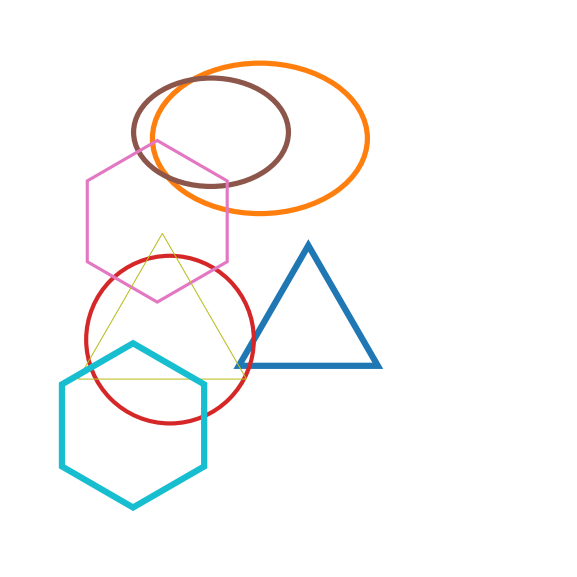[{"shape": "triangle", "thickness": 3, "radius": 0.69, "center": [0.534, 0.435]}, {"shape": "oval", "thickness": 2.5, "radius": 0.93, "center": [0.45, 0.76]}, {"shape": "circle", "thickness": 2, "radius": 0.73, "center": [0.294, 0.411]}, {"shape": "oval", "thickness": 2.5, "radius": 0.67, "center": [0.365, 0.77]}, {"shape": "hexagon", "thickness": 1.5, "radius": 0.7, "center": [0.272, 0.616]}, {"shape": "triangle", "thickness": 0.5, "radius": 0.84, "center": [0.281, 0.427]}, {"shape": "hexagon", "thickness": 3, "radius": 0.71, "center": [0.23, 0.263]}]